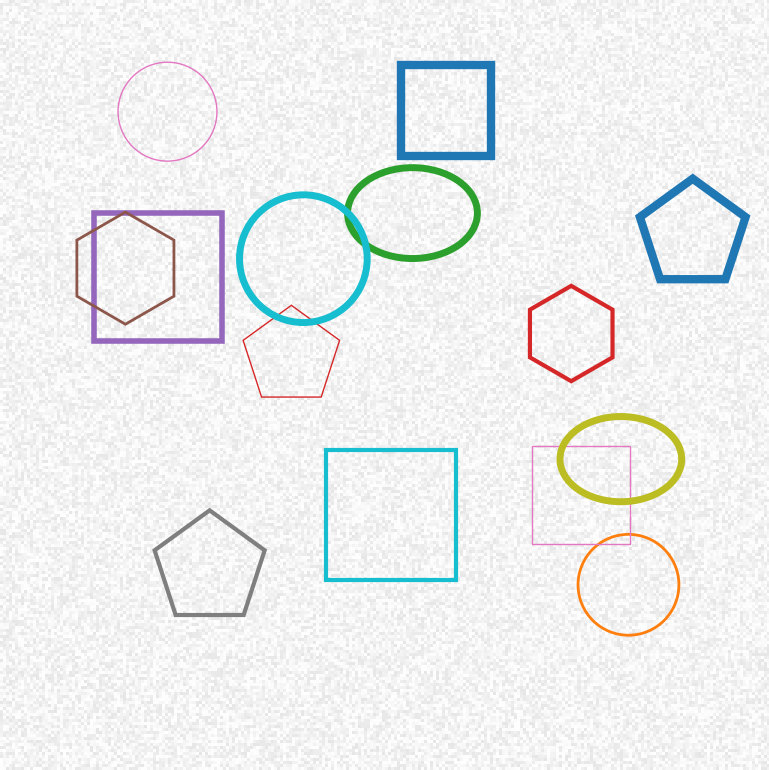[{"shape": "square", "thickness": 3, "radius": 0.29, "center": [0.579, 0.857]}, {"shape": "pentagon", "thickness": 3, "radius": 0.36, "center": [0.9, 0.696]}, {"shape": "circle", "thickness": 1, "radius": 0.33, "center": [0.816, 0.241]}, {"shape": "oval", "thickness": 2.5, "radius": 0.42, "center": [0.536, 0.723]}, {"shape": "hexagon", "thickness": 1.5, "radius": 0.31, "center": [0.742, 0.567]}, {"shape": "pentagon", "thickness": 0.5, "radius": 0.33, "center": [0.378, 0.538]}, {"shape": "square", "thickness": 2, "radius": 0.42, "center": [0.205, 0.64]}, {"shape": "hexagon", "thickness": 1, "radius": 0.36, "center": [0.163, 0.652]}, {"shape": "circle", "thickness": 0.5, "radius": 0.32, "center": [0.218, 0.855]}, {"shape": "square", "thickness": 0.5, "radius": 0.32, "center": [0.755, 0.357]}, {"shape": "pentagon", "thickness": 1.5, "radius": 0.38, "center": [0.272, 0.262]}, {"shape": "oval", "thickness": 2.5, "radius": 0.4, "center": [0.806, 0.404]}, {"shape": "circle", "thickness": 2.5, "radius": 0.41, "center": [0.394, 0.664]}, {"shape": "square", "thickness": 1.5, "radius": 0.42, "center": [0.508, 0.331]}]